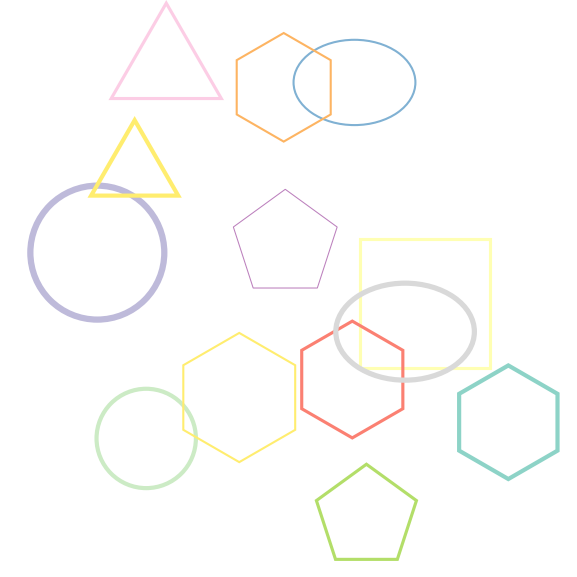[{"shape": "hexagon", "thickness": 2, "radius": 0.49, "center": [0.88, 0.268]}, {"shape": "square", "thickness": 1.5, "radius": 0.56, "center": [0.736, 0.474]}, {"shape": "circle", "thickness": 3, "radius": 0.58, "center": [0.169, 0.562]}, {"shape": "hexagon", "thickness": 1.5, "radius": 0.51, "center": [0.61, 0.342]}, {"shape": "oval", "thickness": 1, "radius": 0.53, "center": [0.614, 0.856]}, {"shape": "hexagon", "thickness": 1, "radius": 0.47, "center": [0.491, 0.848]}, {"shape": "pentagon", "thickness": 1.5, "radius": 0.46, "center": [0.635, 0.104]}, {"shape": "triangle", "thickness": 1.5, "radius": 0.55, "center": [0.288, 0.884]}, {"shape": "oval", "thickness": 2.5, "radius": 0.6, "center": [0.701, 0.425]}, {"shape": "pentagon", "thickness": 0.5, "radius": 0.47, "center": [0.494, 0.577]}, {"shape": "circle", "thickness": 2, "radius": 0.43, "center": [0.253, 0.24]}, {"shape": "hexagon", "thickness": 1, "radius": 0.56, "center": [0.414, 0.311]}, {"shape": "triangle", "thickness": 2, "radius": 0.44, "center": [0.233, 0.704]}]